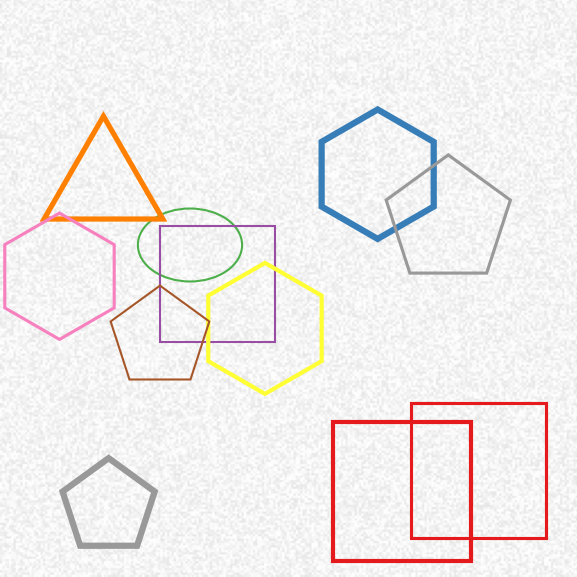[{"shape": "square", "thickness": 1.5, "radius": 0.59, "center": [0.829, 0.185]}, {"shape": "square", "thickness": 2, "radius": 0.6, "center": [0.696, 0.148]}, {"shape": "hexagon", "thickness": 3, "radius": 0.56, "center": [0.654, 0.697]}, {"shape": "oval", "thickness": 1, "radius": 0.45, "center": [0.329, 0.575]}, {"shape": "square", "thickness": 1, "radius": 0.5, "center": [0.377, 0.507]}, {"shape": "triangle", "thickness": 2.5, "radius": 0.59, "center": [0.179, 0.679]}, {"shape": "hexagon", "thickness": 2, "radius": 0.57, "center": [0.459, 0.43]}, {"shape": "pentagon", "thickness": 1, "radius": 0.45, "center": [0.277, 0.415]}, {"shape": "hexagon", "thickness": 1.5, "radius": 0.55, "center": [0.103, 0.521]}, {"shape": "pentagon", "thickness": 3, "radius": 0.42, "center": [0.188, 0.122]}, {"shape": "pentagon", "thickness": 1.5, "radius": 0.57, "center": [0.776, 0.618]}]